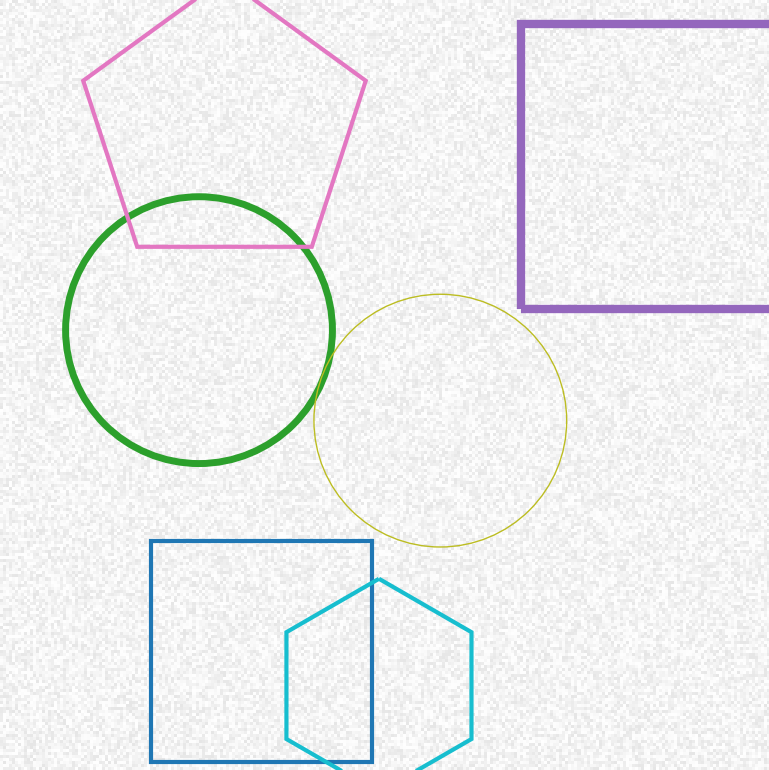[{"shape": "square", "thickness": 1.5, "radius": 0.72, "center": [0.339, 0.154]}, {"shape": "circle", "thickness": 2.5, "radius": 0.87, "center": [0.258, 0.571]}, {"shape": "square", "thickness": 3, "radius": 0.93, "center": [0.862, 0.784]}, {"shape": "pentagon", "thickness": 1.5, "radius": 0.96, "center": [0.292, 0.836]}, {"shape": "circle", "thickness": 0.5, "radius": 0.82, "center": [0.572, 0.454]}, {"shape": "hexagon", "thickness": 1.5, "radius": 0.69, "center": [0.492, 0.11]}]